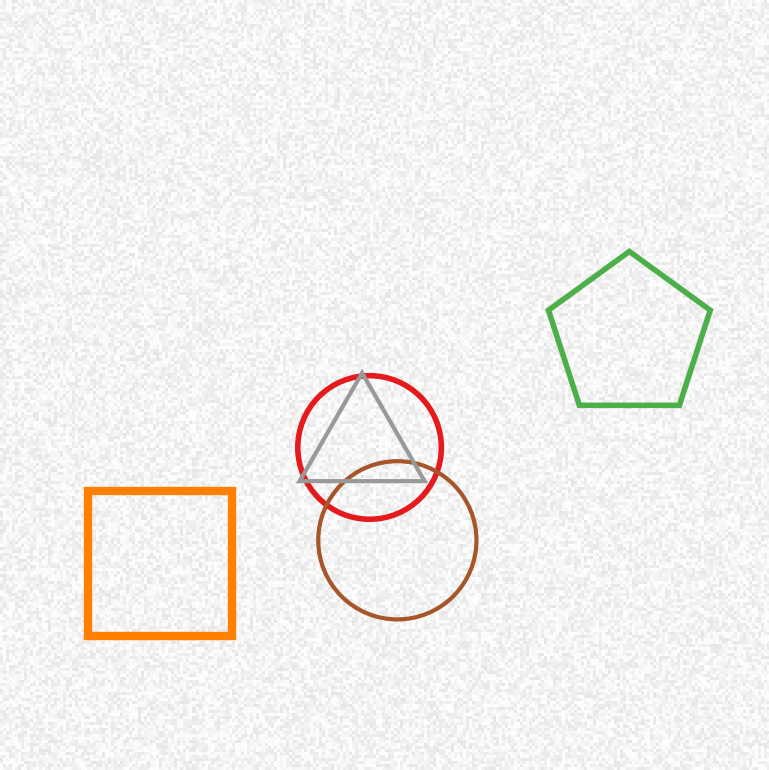[{"shape": "circle", "thickness": 2, "radius": 0.47, "center": [0.48, 0.419]}, {"shape": "pentagon", "thickness": 2, "radius": 0.55, "center": [0.817, 0.563]}, {"shape": "square", "thickness": 3, "radius": 0.47, "center": [0.208, 0.268]}, {"shape": "circle", "thickness": 1.5, "radius": 0.51, "center": [0.516, 0.298]}, {"shape": "triangle", "thickness": 1.5, "radius": 0.47, "center": [0.47, 0.422]}]